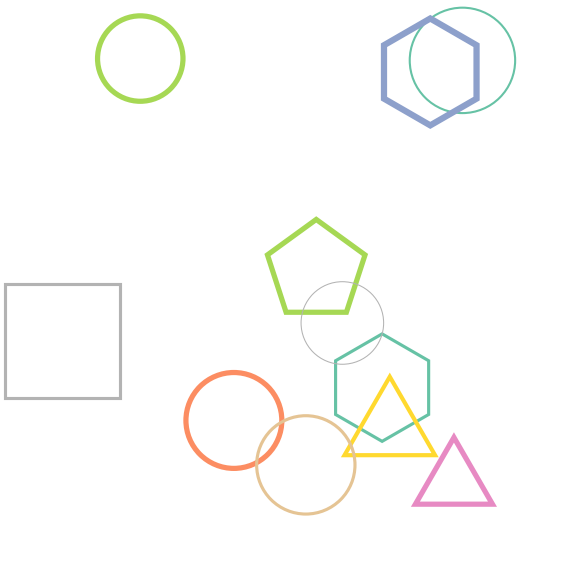[{"shape": "circle", "thickness": 1, "radius": 0.46, "center": [0.801, 0.895]}, {"shape": "hexagon", "thickness": 1.5, "radius": 0.47, "center": [0.662, 0.328]}, {"shape": "circle", "thickness": 2.5, "radius": 0.42, "center": [0.405, 0.271]}, {"shape": "hexagon", "thickness": 3, "radius": 0.46, "center": [0.745, 0.875]}, {"shape": "triangle", "thickness": 2.5, "radius": 0.39, "center": [0.786, 0.165]}, {"shape": "pentagon", "thickness": 2.5, "radius": 0.44, "center": [0.548, 0.53]}, {"shape": "circle", "thickness": 2.5, "radius": 0.37, "center": [0.243, 0.898]}, {"shape": "triangle", "thickness": 2, "radius": 0.45, "center": [0.675, 0.256]}, {"shape": "circle", "thickness": 1.5, "radius": 0.43, "center": [0.53, 0.194]}, {"shape": "circle", "thickness": 0.5, "radius": 0.36, "center": [0.593, 0.44]}, {"shape": "square", "thickness": 1.5, "radius": 0.5, "center": [0.109, 0.409]}]